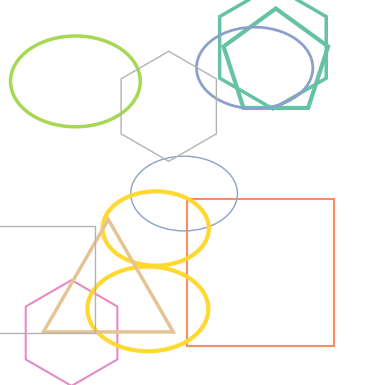[{"shape": "hexagon", "thickness": 2.5, "radius": 0.8, "center": [0.709, 0.877]}, {"shape": "pentagon", "thickness": 3, "radius": 0.71, "center": [0.716, 0.835]}, {"shape": "square", "thickness": 1.5, "radius": 0.95, "center": [0.676, 0.292]}, {"shape": "oval", "thickness": 1, "radius": 0.69, "center": [0.478, 0.497]}, {"shape": "oval", "thickness": 2, "radius": 0.76, "center": [0.661, 0.824]}, {"shape": "hexagon", "thickness": 1.5, "radius": 0.69, "center": [0.186, 0.135]}, {"shape": "oval", "thickness": 2.5, "radius": 0.84, "center": [0.196, 0.789]}, {"shape": "oval", "thickness": 3, "radius": 0.79, "center": [0.384, 0.198]}, {"shape": "oval", "thickness": 3, "radius": 0.69, "center": [0.405, 0.407]}, {"shape": "triangle", "thickness": 2.5, "radius": 0.97, "center": [0.281, 0.235]}, {"shape": "square", "thickness": 1, "radius": 0.69, "center": [0.109, 0.275]}, {"shape": "hexagon", "thickness": 1, "radius": 0.71, "center": [0.438, 0.724]}]